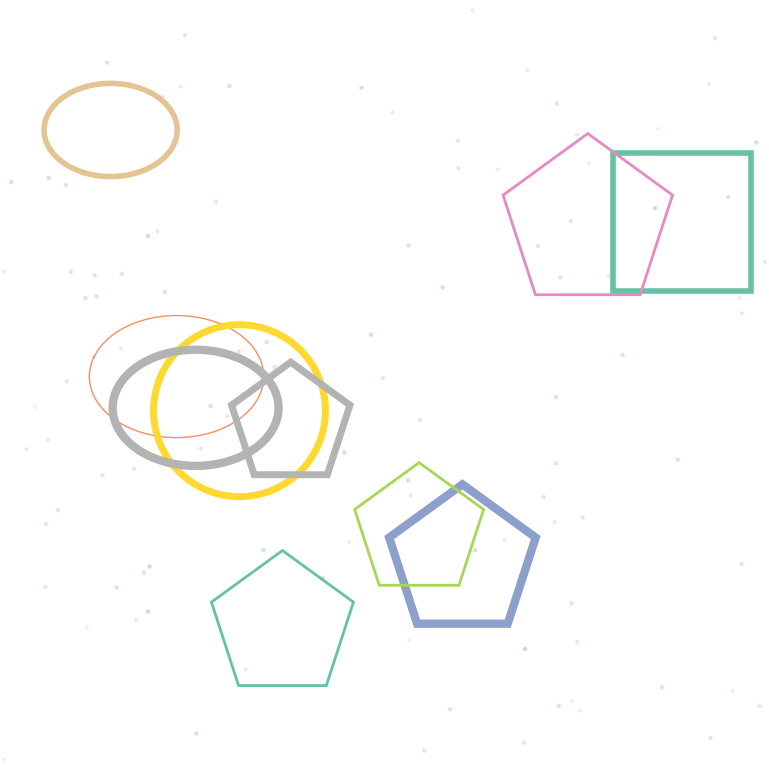[{"shape": "pentagon", "thickness": 1, "radius": 0.48, "center": [0.367, 0.188]}, {"shape": "square", "thickness": 2, "radius": 0.45, "center": [0.886, 0.711]}, {"shape": "oval", "thickness": 0.5, "radius": 0.57, "center": [0.229, 0.511]}, {"shape": "pentagon", "thickness": 3, "radius": 0.5, "center": [0.601, 0.271]}, {"shape": "pentagon", "thickness": 1, "radius": 0.58, "center": [0.763, 0.711]}, {"shape": "pentagon", "thickness": 1, "radius": 0.44, "center": [0.544, 0.311]}, {"shape": "circle", "thickness": 2.5, "radius": 0.56, "center": [0.311, 0.467]}, {"shape": "oval", "thickness": 2, "radius": 0.43, "center": [0.144, 0.831]}, {"shape": "pentagon", "thickness": 2.5, "radius": 0.4, "center": [0.378, 0.449]}, {"shape": "oval", "thickness": 3, "radius": 0.54, "center": [0.254, 0.47]}]